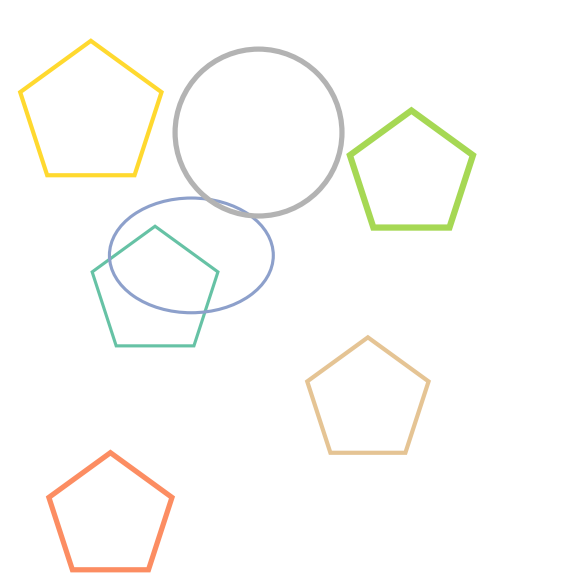[{"shape": "pentagon", "thickness": 1.5, "radius": 0.57, "center": [0.268, 0.493]}, {"shape": "pentagon", "thickness": 2.5, "radius": 0.56, "center": [0.191, 0.103]}, {"shape": "oval", "thickness": 1.5, "radius": 0.71, "center": [0.331, 0.557]}, {"shape": "pentagon", "thickness": 3, "radius": 0.56, "center": [0.712, 0.696]}, {"shape": "pentagon", "thickness": 2, "radius": 0.64, "center": [0.157, 0.8]}, {"shape": "pentagon", "thickness": 2, "radius": 0.55, "center": [0.637, 0.304]}, {"shape": "circle", "thickness": 2.5, "radius": 0.72, "center": [0.448, 0.77]}]